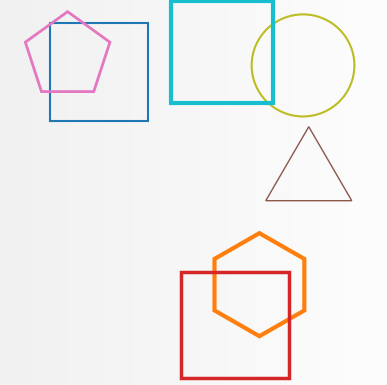[{"shape": "square", "thickness": 1.5, "radius": 0.64, "center": [0.255, 0.812]}, {"shape": "hexagon", "thickness": 3, "radius": 0.67, "center": [0.669, 0.261]}, {"shape": "square", "thickness": 2.5, "radius": 0.69, "center": [0.607, 0.156]}, {"shape": "triangle", "thickness": 1, "radius": 0.64, "center": [0.797, 0.543]}, {"shape": "pentagon", "thickness": 2, "radius": 0.57, "center": [0.175, 0.855]}, {"shape": "circle", "thickness": 1.5, "radius": 0.66, "center": [0.782, 0.83]}, {"shape": "square", "thickness": 3, "radius": 0.66, "center": [0.573, 0.864]}]